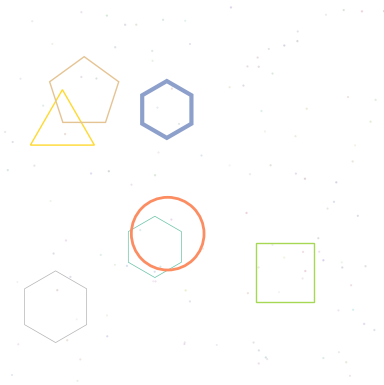[{"shape": "hexagon", "thickness": 0.5, "radius": 0.4, "center": [0.402, 0.359]}, {"shape": "circle", "thickness": 2, "radius": 0.47, "center": [0.436, 0.393]}, {"shape": "hexagon", "thickness": 3, "radius": 0.37, "center": [0.433, 0.716]}, {"shape": "square", "thickness": 1, "radius": 0.38, "center": [0.74, 0.293]}, {"shape": "triangle", "thickness": 1, "radius": 0.48, "center": [0.162, 0.671]}, {"shape": "pentagon", "thickness": 1, "radius": 0.47, "center": [0.219, 0.758]}, {"shape": "hexagon", "thickness": 0.5, "radius": 0.47, "center": [0.144, 0.203]}]